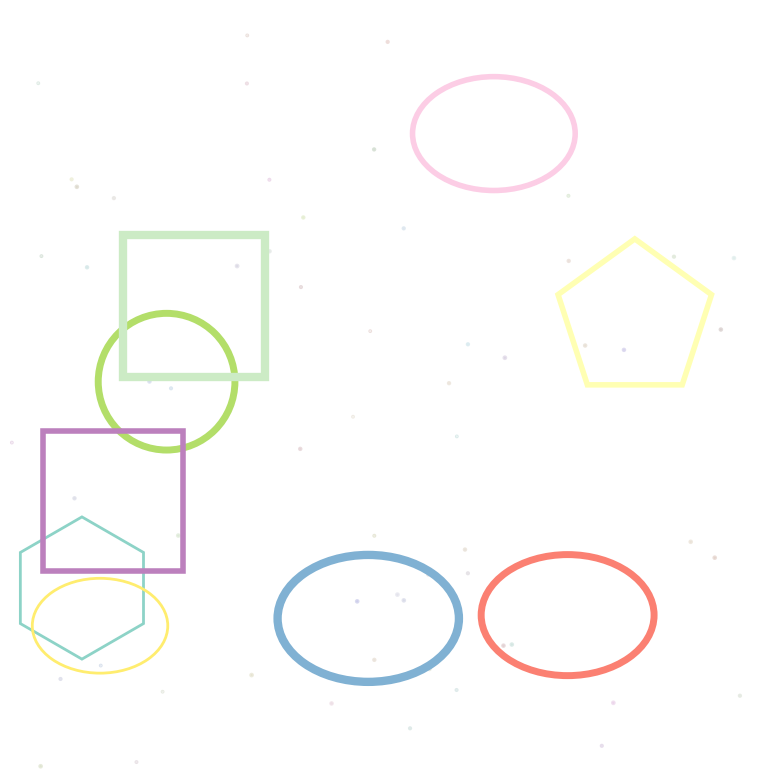[{"shape": "hexagon", "thickness": 1, "radius": 0.46, "center": [0.106, 0.236]}, {"shape": "pentagon", "thickness": 2, "radius": 0.52, "center": [0.824, 0.585]}, {"shape": "oval", "thickness": 2.5, "radius": 0.56, "center": [0.737, 0.201]}, {"shape": "oval", "thickness": 3, "radius": 0.59, "center": [0.478, 0.197]}, {"shape": "circle", "thickness": 2.5, "radius": 0.44, "center": [0.216, 0.504]}, {"shape": "oval", "thickness": 2, "radius": 0.53, "center": [0.641, 0.827]}, {"shape": "square", "thickness": 2, "radius": 0.45, "center": [0.146, 0.35]}, {"shape": "square", "thickness": 3, "radius": 0.46, "center": [0.252, 0.602]}, {"shape": "oval", "thickness": 1, "radius": 0.44, "center": [0.13, 0.187]}]